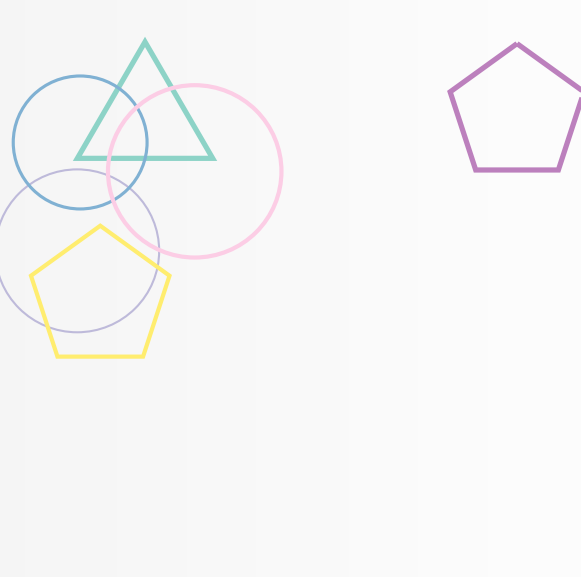[{"shape": "triangle", "thickness": 2.5, "radius": 0.67, "center": [0.249, 0.792]}, {"shape": "circle", "thickness": 1, "radius": 0.71, "center": [0.133, 0.565]}, {"shape": "circle", "thickness": 1.5, "radius": 0.58, "center": [0.138, 0.752]}, {"shape": "circle", "thickness": 2, "radius": 0.75, "center": [0.335, 0.702]}, {"shape": "pentagon", "thickness": 2.5, "radius": 0.6, "center": [0.89, 0.803]}, {"shape": "pentagon", "thickness": 2, "radius": 0.63, "center": [0.172, 0.483]}]